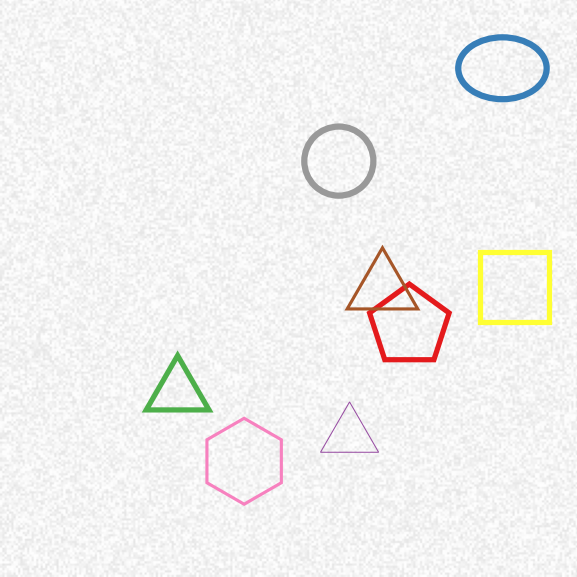[{"shape": "pentagon", "thickness": 2.5, "radius": 0.36, "center": [0.709, 0.435]}, {"shape": "oval", "thickness": 3, "radius": 0.38, "center": [0.87, 0.881]}, {"shape": "triangle", "thickness": 2.5, "radius": 0.31, "center": [0.308, 0.321]}, {"shape": "triangle", "thickness": 0.5, "radius": 0.29, "center": [0.605, 0.245]}, {"shape": "square", "thickness": 2.5, "radius": 0.3, "center": [0.891, 0.502]}, {"shape": "triangle", "thickness": 1.5, "radius": 0.35, "center": [0.662, 0.499]}, {"shape": "hexagon", "thickness": 1.5, "radius": 0.37, "center": [0.423, 0.2]}, {"shape": "circle", "thickness": 3, "radius": 0.3, "center": [0.587, 0.72]}]